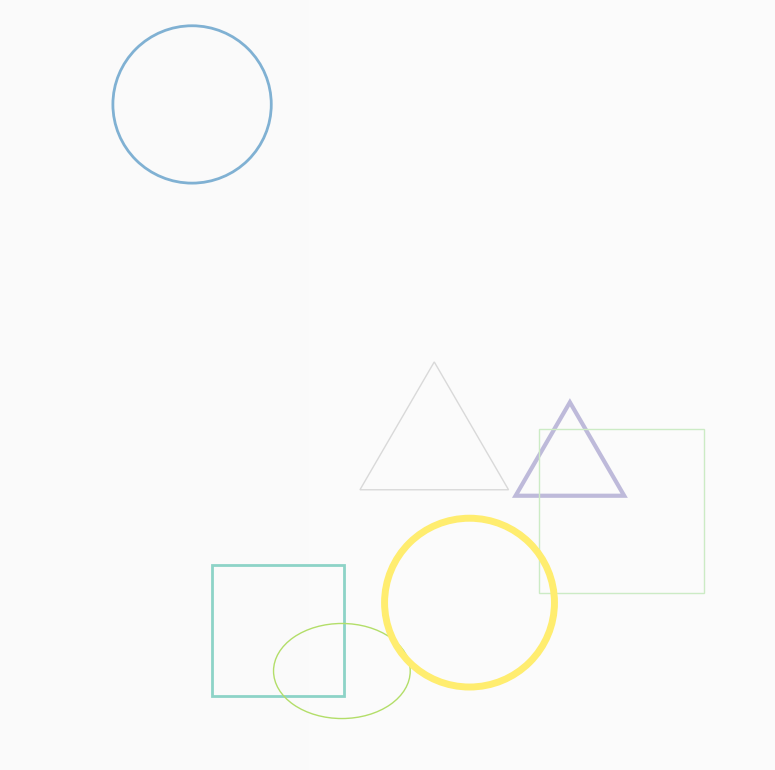[{"shape": "square", "thickness": 1, "radius": 0.43, "center": [0.358, 0.181]}, {"shape": "triangle", "thickness": 1.5, "radius": 0.4, "center": [0.735, 0.397]}, {"shape": "circle", "thickness": 1, "radius": 0.51, "center": [0.248, 0.864]}, {"shape": "oval", "thickness": 0.5, "radius": 0.44, "center": [0.441, 0.129]}, {"shape": "triangle", "thickness": 0.5, "radius": 0.55, "center": [0.56, 0.419]}, {"shape": "square", "thickness": 0.5, "radius": 0.53, "center": [0.801, 0.337]}, {"shape": "circle", "thickness": 2.5, "radius": 0.55, "center": [0.606, 0.217]}]